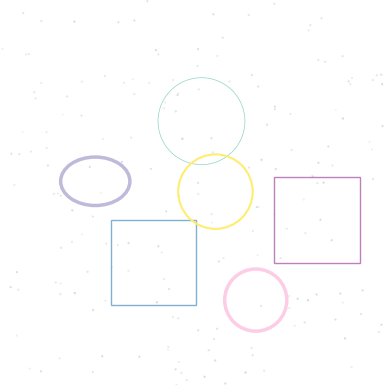[{"shape": "circle", "thickness": 0.5, "radius": 0.56, "center": [0.523, 0.685]}, {"shape": "oval", "thickness": 2.5, "radius": 0.45, "center": [0.247, 0.529]}, {"shape": "square", "thickness": 1, "radius": 0.55, "center": [0.398, 0.319]}, {"shape": "circle", "thickness": 2.5, "radius": 0.4, "center": [0.664, 0.221]}, {"shape": "square", "thickness": 1, "radius": 0.56, "center": [0.824, 0.428]}, {"shape": "circle", "thickness": 1.5, "radius": 0.48, "center": [0.56, 0.502]}]